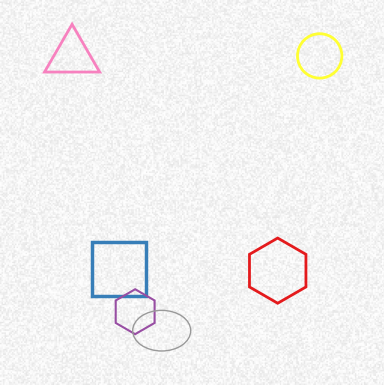[{"shape": "hexagon", "thickness": 2, "radius": 0.42, "center": [0.721, 0.297]}, {"shape": "square", "thickness": 2.5, "radius": 0.35, "center": [0.31, 0.301]}, {"shape": "hexagon", "thickness": 1.5, "radius": 0.29, "center": [0.351, 0.19]}, {"shape": "circle", "thickness": 2, "radius": 0.29, "center": [0.83, 0.855]}, {"shape": "triangle", "thickness": 2, "radius": 0.41, "center": [0.187, 0.854]}, {"shape": "oval", "thickness": 1, "radius": 0.38, "center": [0.42, 0.141]}]